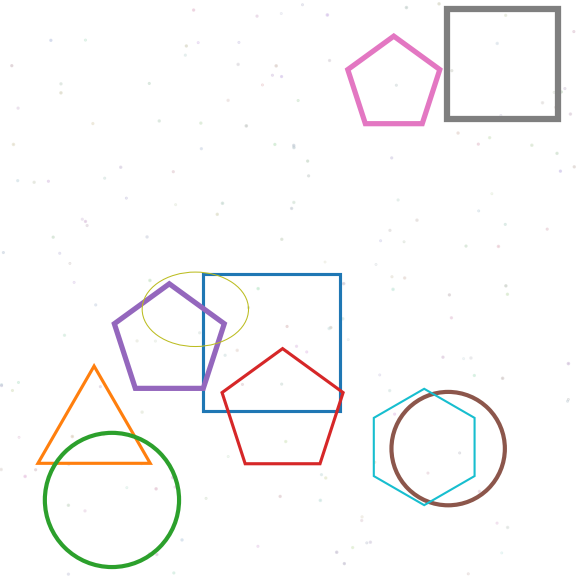[{"shape": "square", "thickness": 1.5, "radius": 0.59, "center": [0.47, 0.406]}, {"shape": "triangle", "thickness": 1.5, "radius": 0.56, "center": [0.163, 0.253]}, {"shape": "circle", "thickness": 2, "radius": 0.58, "center": [0.194, 0.133]}, {"shape": "pentagon", "thickness": 1.5, "radius": 0.55, "center": [0.489, 0.285]}, {"shape": "pentagon", "thickness": 2.5, "radius": 0.5, "center": [0.293, 0.408]}, {"shape": "circle", "thickness": 2, "radius": 0.49, "center": [0.776, 0.222]}, {"shape": "pentagon", "thickness": 2.5, "radius": 0.42, "center": [0.682, 0.853]}, {"shape": "square", "thickness": 3, "radius": 0.48, "center": [0.87, 0.889]}, {"shape": "oval", "thickness": 0.5, "radius": 0.46, "center": [0.338, 0.464]}, {"shape": "hexagon", "thickness": 1, "radius": 0.5, "center": [0.735, 0.225]}]